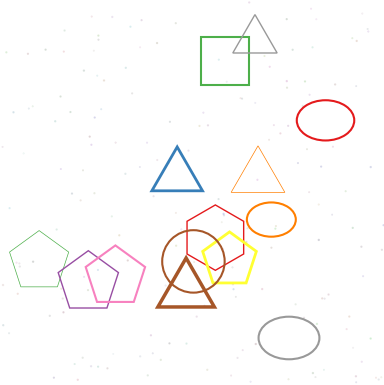[{"shape": "oval", "thickness": 1.5, "radius": 0.37, "center": [0.846, 0.687]}, {"shape": "hexagon", "thickness": 1, "radius": 0.42, "center": [0.559, 0.383]}, {"shape": "triangle", "thickness": 2, "radius": 0.38, "center": [0.46, 0.542]}, {"shape": "square", "thickness": 1.5, "radius": 0.31, "center": [0.584, 0.841]}, {"shape": "pentagon", "thickness": 0.5, "radius": 0.4, "center": [0.102, 0.32]}, {"shape": "pentagon", "thickness": 1, "radius": 0.41, "center": [0.229, 0.267]}, {"shape": "oval", "thickness": 1.5, "radius": 0.32, "center": [0.705, 0.43]}, {"shape": "triangle", "thickness": 0.5, "radius": 0.4, "center": [0.67, 0.541]}, {"shape": "pentagon", "thickness": 2, "radius": 0.37, "center": [0.596, 0.324]}, {"shape": "circle", "thickness": 1.5, "radius": 0.41, "center": [0.502, 0.321]}, {"shape": "triangle", "thickness": 2.5, "radius": 0.42, "center": [0.483, 0.245]}, {"shape": "pentagon", "thickness": 1.5, "radius": 0.41, "center": [0.3, 0.281]}, {"shape": "oval", "thickness": 1.5, "radius": 0.4, "center": [0.751, 0.122]}, {"shape": "triangle", "thickness": 1, "radius": 0.33, "center": [0.662, 0.896]}]